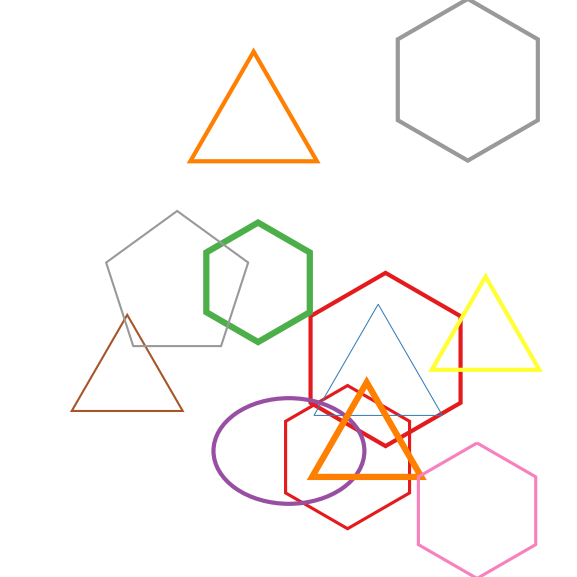[{"shape": "hexagon", "thickness": 2, "radius": 0.75, "center": [0.668, 0.377]}, {"shape": "hexagon", "thickness": 1.5, "radius": 0.62, "center": [0.602, 0.208]}, {"shape": "triangle", "thickness": 0.5, "radius": 0.64, "center": [0.655, 0.344]}, {"shape": "hexagon", "thickness": 3, "radius": 0.52, "center": [0.447, 0.51]}, {"shape": "oval", "thickness": 2, "radius": 0.65, "center": [0.5, 0.218]}, {"shape": "triangle", "thickness": 3, "radius": 0.55, "center": [0.635, 0.228]}, {"shape": "triangle", "thickness": 2, "radius": 0.63, "center": [0.439, 0.783]}, {"shape": "triangle", "thickness": 2, "radius": 0.54, "center": [0.841, 0.413]}, {"shape": "triangle", "thickness": 1, "radius": 0.55, "center": [0.22, 0.343]}, {"shape": "hexagon", "thickness": 1.5, "radius": 0.59, "center": [0.826, 0.115]}, {"shape": "pentagon", "thickness": 1, "radius": 0.65, "center": [0.307, 0.504]}, {"shape": "hexagon", "thickness": 2, "radius": 0.7, "center": [0.81, 0.861]}]